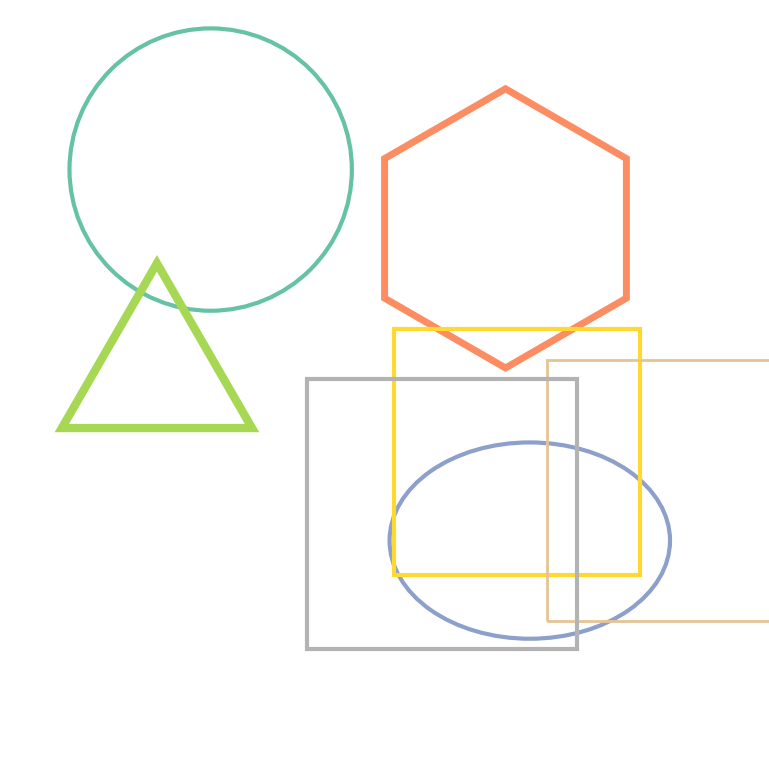[{"shape": "circle", "thickness": 1.5, "radius": 0.92, "center": [0.274, 0.78]}, {"shape": "hexagon", "thickness": 2.5, "radius": 0.91, "center": [0.656, 0.703]}, {"shape": "oval", "thickness": 1.5, "radius": 0.91, "center": [0.688, 0.298]}, {"shape": "triangle", "thickness": 3, "radius": 0.71, "center": [0.204, 0.515]}, {"shape": "square", "thickness": 1.5, "radius": 0.8, "center": [0.671, 0.413]}, {"shape": "square", "thickness": 1, "radius": 0.85, "center": [0.88, 0.363]}, {"shape": "square", "thickness": 1.5, "radius": 0.88, "center": [0.574, 0.332]}]